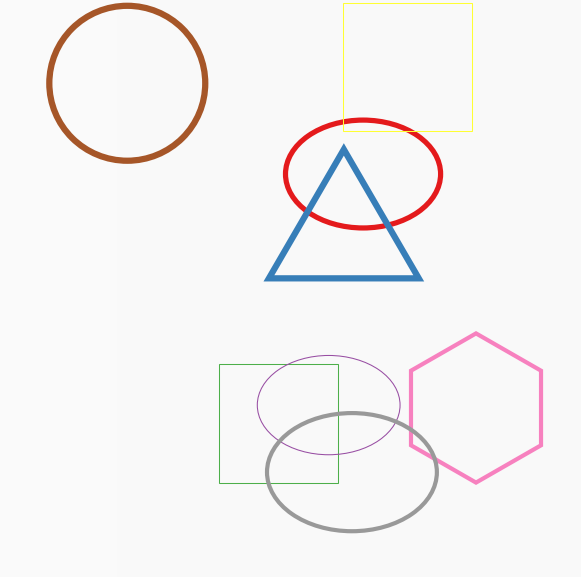[{"shape": "oval", "thickness": 2.5, "radius": 0.67, "center": [0.625, 0.698]}, {"shape": "triangle", "thickness": 3, "radius": 0.74, "center": [0.592, 0.592]}, {"shape": "square", "thickness": 0.5, "radius": 0.51, "center": [0.479, 0.265]}, {"shape": "oval", "thickness": 0.5, "radius": 0.61, "center": [0.565, 0.298]}, {"shape": "square", "thickness": 0.5, "radius": 0.56, "center": [0.701, 0.883]}, {"shape": "circle", "thickness": 3, "radius": 0.67, "center": [0.219, 0.855]}, {"shape": "hexagon", "thickness": 2, "radius": 0.65, "center": [0.819, 0.293]}, {"shape": "oval", "thickness": 2, "radius": 0.73, "center": [0.605, 0.182]}]